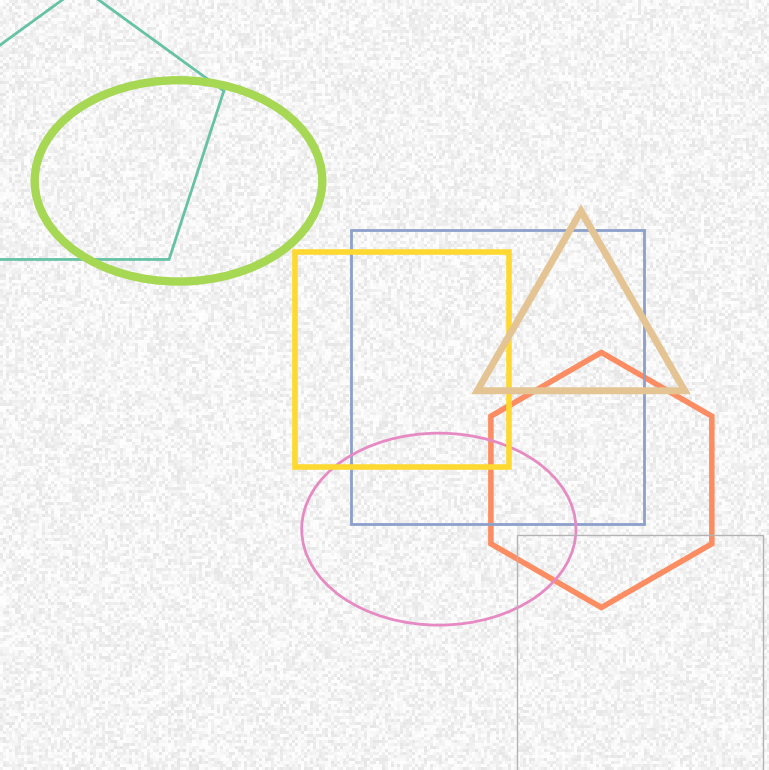[{"shape": "pentagon", "thickness": 1, "radius": 0.98, "center": [0.104, 0.821]}, {"shape": "hexagon", "thickness": 2, "radius": 0.83, "center": [0.781, 0.377]}, {"shape": "square", "thickness": 1, "radius": 0.95, "center": [0.646, 0.51]}, {"shape": "oval", "thickness": 1, "radius": 0.89, "center": [0.57, 0.313]}, {"shape": "oval", "thickness": 3, "radius": 0.93, "center": [0.232, 0.765]}, {"shape": "square", "thickness": 2, "radius": 0.7, "center": [0.522, 0.533]}, {"shape": "triangle", "thickness": 2.5, "radius": 0.78, "center": [0.755, 0.57]}, {"shape": "square", "thickness": 0.5, "radius": 0.8, "center": [0.831, 0.146]}]